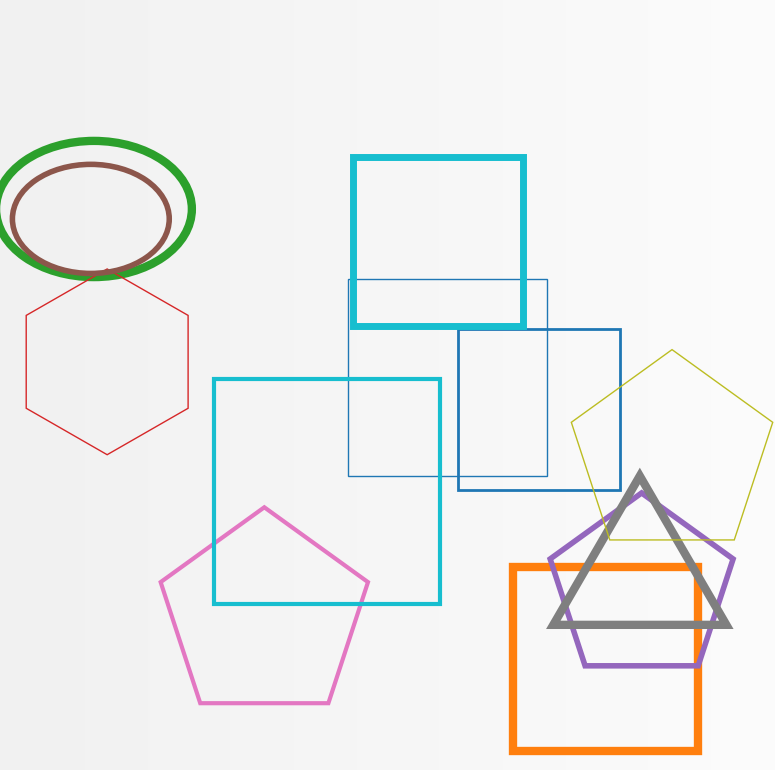[{"shape": "square", "thickness": 1, "radius": 0.52, "center": [0.696, 0.468]}, {"shape": "square", "thickness": 0.5, "radius": 0.64, "center": [0.577, 0.51]}, {"shape": "square", "thickness": 3, "radius": 0.6, "center": [0.781, 0.145]}, {"shape": "oval", "thickness": 3, "radius": 0.63, "center": [0.121, 0.729]}, {"shape": "hexagon", "thickness": 0.5, "radius": 0.6, "center": [0.138, 0.53]}, {"shape": "pentagon", "thickness": 2, "radius": 0.62, "center": [0.828, 0.236]}, {"shape": "oval", "thickness": 2, "radius": 0.51, "center": [0.117, 0.716]}, {"shape": "pentagon", "thickness": 1.5, "radius": 0.7, "center": [0.341, 0.201]}, {"shape": "triangle", "thickness": 3, "radius": 0.64, "center": [0.826, 0.253]}, {"shape": "pentagon", "thickness": 0.5, "radius": 0.68, "center": [0.867, 0.409]}, {"shape": "square", "thickness": 2.5, "radius": 0.55, "center": [0.565, 0.687]}, {"shape": "square", "thickness": 1.5, "radius": 0.73, "center": [0.422, 0.362]}]